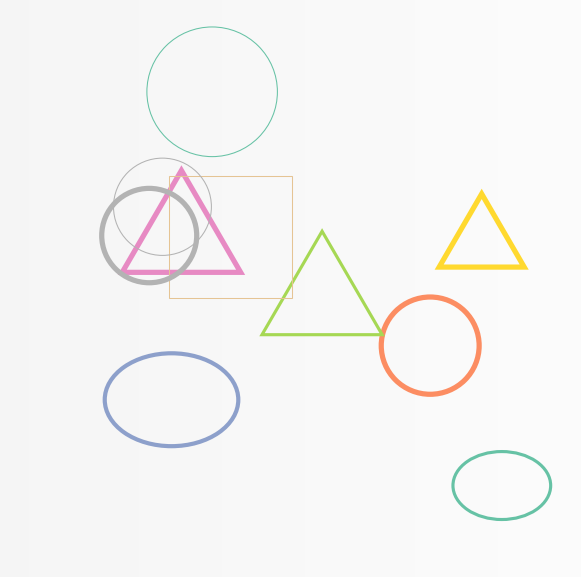[{"shape": "oval", "thickness": 1.5, "radius": 0.42, "center": [0.863, 0.158]}, {"shape": "circle", "thickness": 0.5, "radius": 0.56, "center": [0.365, 0.84]}, {"shape": "circle", "thickness": 2.5, "radius": 0.42, "center": [0.74, 0.401]}, {"shape": "oval", "thickness": 2, "radius": 0.57, "center": [0.295, 0.307]}, {"shape": "triangle", "thickness": 2.5, "radius": 0.59, "center": [0.312, 0.586]}, {"shape": "triangle", "thickness": 1.5, "radius": 0.6, "center": [0.554, 0.479]}, {"shape": "triangle", "thickness": 2.5, "radius": 0.42, "center": [0.829, 0.579]}, {"shape": "square", "thickness": 0.5, "radius": 0.53, "center": [0.396, 0.589]}, {"shape": "circle", "thickness": 2.5, "radius": 0.41, "center": [0.257, 0.591]}, {"shape": "circle", "thickness": 0.5, "radius": 0.42, "center": [0.279, 0.641]}]